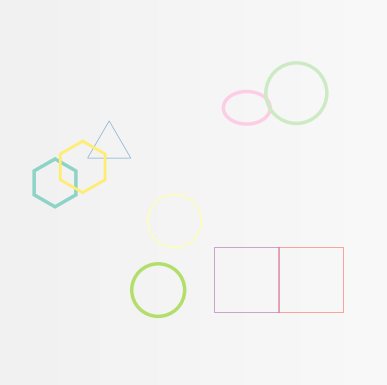[{"shape": "hexagon", "thickness": 2.5, "radius": 0.31, "center": [0.142, 0.525]}, {"shape": "circle", "thickness": 1, "radius": 0.34, "center": [0.451, 0.426]}, {"shape": "square", "thickness": 0.5, "radius": 0.42, "center": [0.8, 0.273]}, {"shape": "triangle", "thickness": 0.5, "radius": 0.32, "center": [0.282, 0.622]}, {"shape": "circle", "thickness": 2.5, "radius": 0.34, "center": [0.408, 0.247]}, {"shape": "oval", "thickness": 2.5, "radius": 0.3, "center": [0.637, 0.72]}, {"shape": "square", "thickness": 0.5, "radius": 0.42, "center": [0.635, 0.273]}, {"shape": "circle", "thickness": 2.5, "radius": 0.39, "center": [0.765, 0.758]}, {"shape": "hexagon", "thickness": 2, "radius": 0.33, "center": [0.213, 0.567]}]